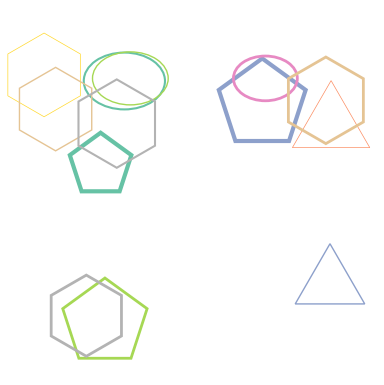[{"shape": "oval", "thickness": 1.5, "radius": 0.53, "center": [0.323, 0.79]}, {"shape": "pentagon", "thickness": 3, "radius": 0.42, "center": [0.261, 0.571]}, {"shape": "triangle", "thickness": 0.5, "radius": 0.58, "center": [0.86, 0.675]}, {"shape": "pentagon", "thickness": 3, "radius": 0.59, "center": [0.681, 0.73]}, {"shape": "triangle", "thickness": 1, "radius": 0.52, "center": [0.857, 0.263]}, {"shape": "oval", "thickness": 2, "radius": 0.41, "center": [0.689, 0.796]}, {"shape": "pentagon", "thickness": 2, "radius": 0.58, "center": [0.273, 0.163]}, {"shape": "oval", "thickness": 1, "radius": 0.49, "center": [0.339, 0.796]}, {"shape": "hexagon", "thickness": 0.5, "radius": 0.54, "center": [0.115, 0.805]}, {"shape": "hexagon", "thickness": 1, "radius": 0.54, "center": [0.144, 0.717]}, {"shape": "hexagon", "thickness": 2, "radius": 0.56, "center": [0.846, 0.739]}, {"shape": "hexagon", "thickness": 2, "radius": 0.53, "center": [0.224, 0.18]}, {"shape": "hexagon", "thickness": 1.5, "radius": 0.57, "center": [0.303, 0.679]}]